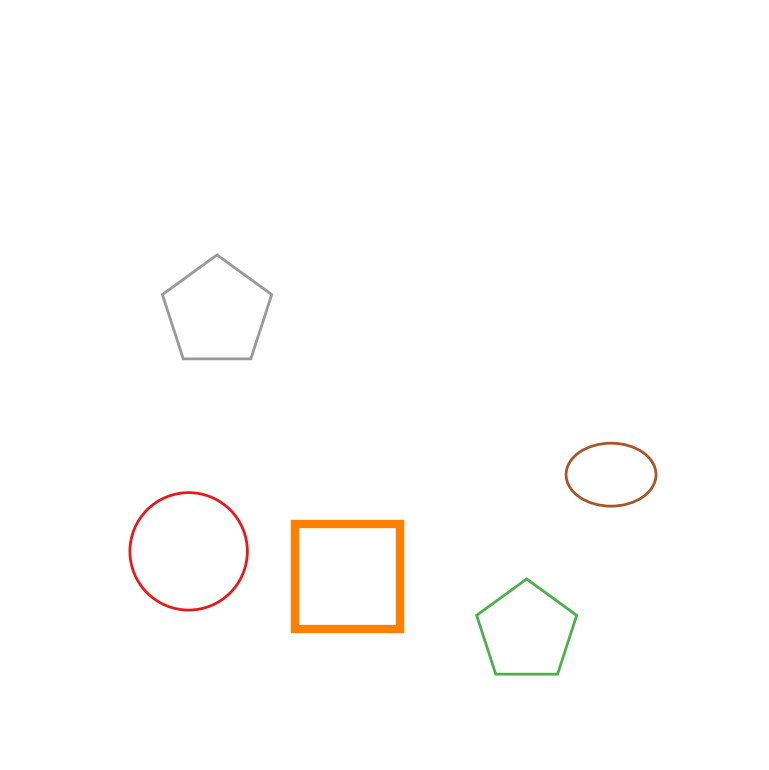[{"shape": "circle", "thickness": 1, "radius": 0.38, "center": [0.245, 0.284]}, {"shape": "pentagon", "thickness": 1, "radius": 0.34, "center": [0.684, 0.18]}, {"shape": "square", "thickness": 3, "radius": 0.34, "center": [0.451, 0.251]}, {"shape": "oval", "thickness": 1, "radius": 0.29, "center": [0.794, 0.384]}, {"shape": "pentagon", "thickness": 1, "radius": 0.37, "center": [0.282, 0.594]}]